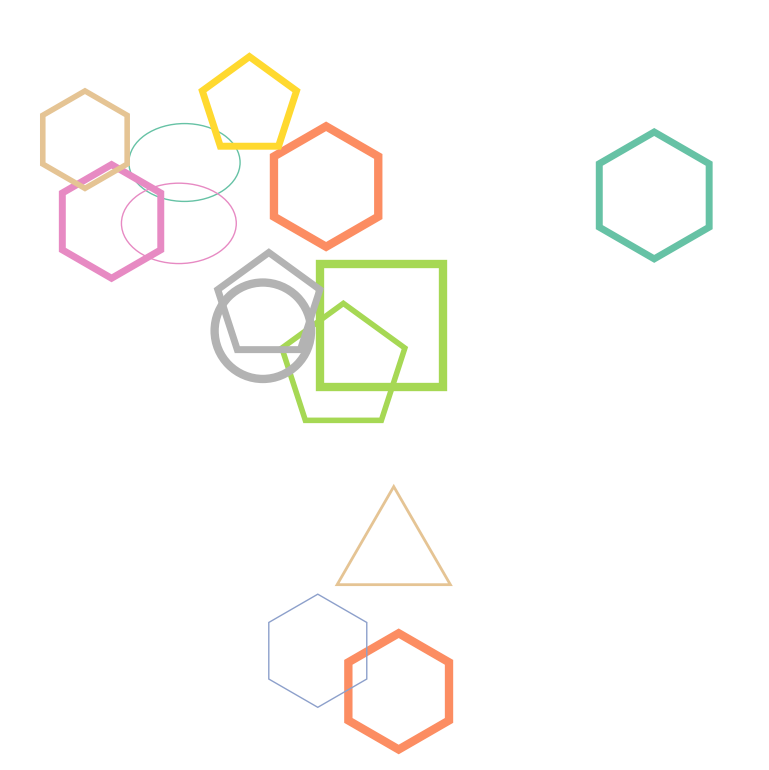[{"shape": "hexagon", "thickness": 2.5, "radius": 0.41, "center": [0.85, 0.746]}, {"shape": "oval", "thickness": 0.5, "radius": 0.36, "center": [0.24, 0.789]}, {"shape": "hexagon", "thickness": 3, "radius": 0.39, "center": [0.424, 0.758]}, {"shape": "hexagon", "thickness": 3, "radius": 0.38, "center": [0.518, 0.102]}, {"shape": "hexagon", "thickness": 0.5, "radius": 0.37, "center": [0.413, 0.155]}, {"shape": "hexagon", "thickness": 2.5, "radius": 0.37, "center": [0.145, 0.712]}, {"shape": "oval", "thickness": 0.5, "radius": 0.37, "center": [0.232, 0.71]}, {"shape": "square", "thickness": 3, "radius": 0.4, "center": [0.496, 0.577]}, {"shape": "pentagon", "thickness": 2, "radius": 0.42, "center": [0.446, 0.522]}, {"shape": "pentagon", "thickness": 2.5, "radius": 0.32, "center": [0.324, 0.862]}, {"shape": "triangle", "thickness": 1, "radius": 0.42, "center": [0.511, 0.283]}, {"shape": "hexagon", "thickness": 2, "radius": 0.32, "center": [0.11, 0.819]}, {"shape": "circle", "thickness": 3, "radius": 0.31, "center": [0.341, 0.57]}, {"shape": "pentagon", "thickness": 2.5, "radius": 0.35, "center": [0.349, 0.602]}]